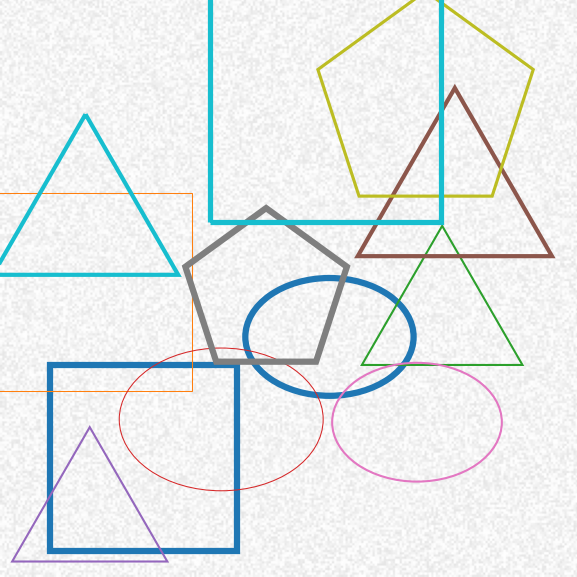[{"shape": "oval", "thickness": 3, "radius": 0.73, "center": [0.57, 0.416]}, {"shape": "square", "thickness": 3, "radius": 0.81, "center": [0.248, 0.205]}, {"shape": "square", "thickness": 0.5, "radius": 0.86, "center": [0.161, 0.494]}, {"shape": "triangle", "thickness": 1, "radius": 0.8, "center": [0.766, 0.447]}, {"shape": "oval", "thickness": 0.5, "radius": 0.88, "center": [0.383, 0.273]}, {"shape": "triangle", "thickness": 1, "radius": 0.78, "center": [0.155, 0.104]}, {"shape": "triangle", "thickness": 2, "radius": 0.97, "center": [0.788, 0.653]}, {"shape": "oval", "thickness": 1, "radius": 0.73, "center": [0.722, 0.268]}, {"shape": "pentagon", "thickness": 3, "radius": 0.74, "center": [0.461, 0.492]}, {"shape": "pentagon", "thickness": 1.5, "radius": 0.98, "center": [0.737, 0.818]}, {"shape": "square", "thickness": 2.5, "radius": 1.0, "center": [0.564, 0.815]}, {"shape": "triangle", "thickness": 2, "radius": 0.93, "center": [0.148, 0.616]}]